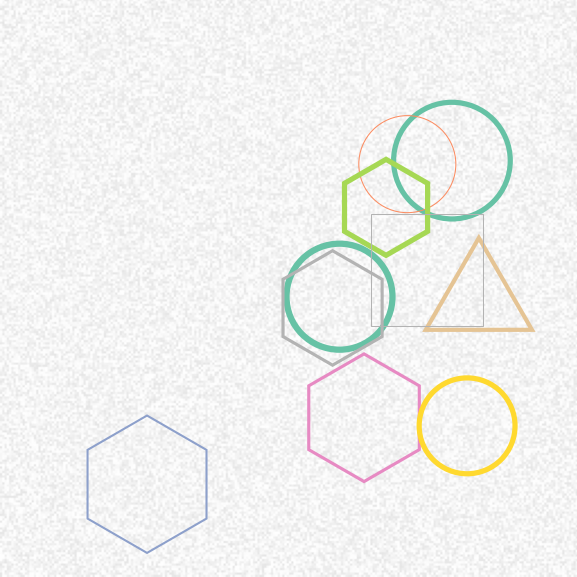[{"shape": "circle", "thickness": 2.5, "radius": 0.5, "center": [0.783, 0.721]}, {"shape": "circle", "thickness": 3, "radius": 0.46, "center": [0.588, 0.485]}, {"shape": "circle", "thickness": 0.5, "radius": 0.42, "center": [0.705, 0.715]}, {"shape": "hexagon", "thickness": 1, "radius": 0.59, "center": [0.255, 0.161]}, {"shape": "hexagon", "thickness": 1.5, "radius": 0.55, "center": [0.63, 0.276]}, {"shape": "hexagon", "thickness": 2.5, "radius": 0.42, "center": [0.668, 0.64]}, {"shape": "circle", "thickness": 2.5, "radius": 0.41, "center": [0.809, 0.262]}, {"shape": "triangle", "thickness": 2, "radius": 0.53, "center": [0.829, 0.481]}, {"shape": "hexagon", "thickness": 1.5, "radius": 0.5, "center": [0.576, 0.466]}, {"shape": "square", "thickness": 0.5, "radius": 0.48, "center": [0.74, 0.531]}]